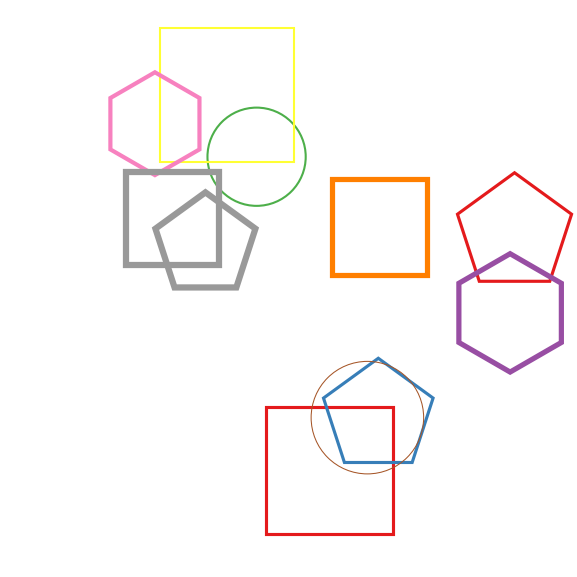[{"shape": "pentagon", "thickness": 1.5, "radius": 0.52, "center": [0.891, 0.596]}, {"shape": "square", "thickness": 1.5, "radius": 0.55, "center": [0.571, 0.185]}, {"shape": "pentagon", "thickness": 1.5, "radius": 0.5, "center": [0.655, 0.279]}, {"shape": "circle", "thickness": 1, "radius": 0.43, "center": [0.444, 0.728]}, {"shape": "hexagon", "thickness": 2.5, "radius": 0.51, "center": [0.883, 0.457]}, {"shape": "square", "thickness": 2.5, "radius": 0.41, "center": [0.657, 0.606]}, {"shape": "square", "thickness": 1, "radius": 0.58, "center": [0.393, 0.835]}, {"shape": "circle", "thickness": 0.5, "radius": 0.49, "center": [0.636, 0.276]}, {"shape": "hexagon", "thickness": 2, "radius": 0.45, "center": [0.268, 0.785]}, {"shape": "square", "thickness": 3, "radius": 0.4, "center": [0.299, 0.621]}, {"shape": "pentagon", "thickness": 3, "radius": 0.46, "center": [0.356, 0.575]}]